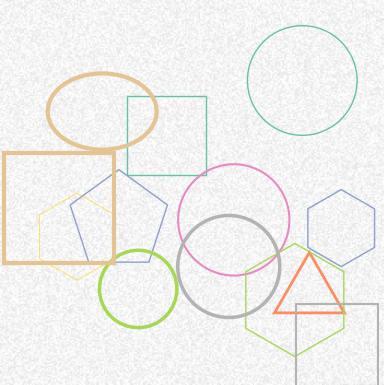[{"shape": "circle", "thickness": 1, "radius": 0.71, "center": [0.785, 0.791]}, {"shape": "square", "thickness": 1, "radius": 0.51, "center": [0.432, 0.648]}, {"shape": "triangle", "thickness": 2, "radius": 0.52, "center": [0.804, 0.24]}, {"shape": "pentagon", "thickness": 1, "radius": 0.66, "center": [0.309, 0.427]}, {"shape": "hexagon", "thickness": 1, "radius": 0.5, "center": [0.886, 0.408]}, {"shape": "circle", "thickness": 1.5, "radius": 0.72, "center": [0.607, 0.429]}, {"shape": "circle", "thickness": 2.5, "radius": 0.5, "center": [0.359, 0.249]}, {"shape": "hexagon", "thickness": 1, "radius": 0.73, "center": [0.766, 0.221]}, {"shape": "hexagon", "thickness": 0.5, "radius": 0.57, "center": [0.2, 0.385]}, {"shape": "square", "thickness": 3, "radius": 0.71, "center": [0.154, 0.46]}, {"shape": "oval", "thickness": 3, "radius": 0.71, "center": [0.265, 0.71]}, {"shape": "square", "thickness": 1.5, "radius": 0.53, "center": [0.876, 0.104]}, {"shape": "circle", "thickness": 2.5, "radius": 0.66, "center": [0.594, 0.308]}]